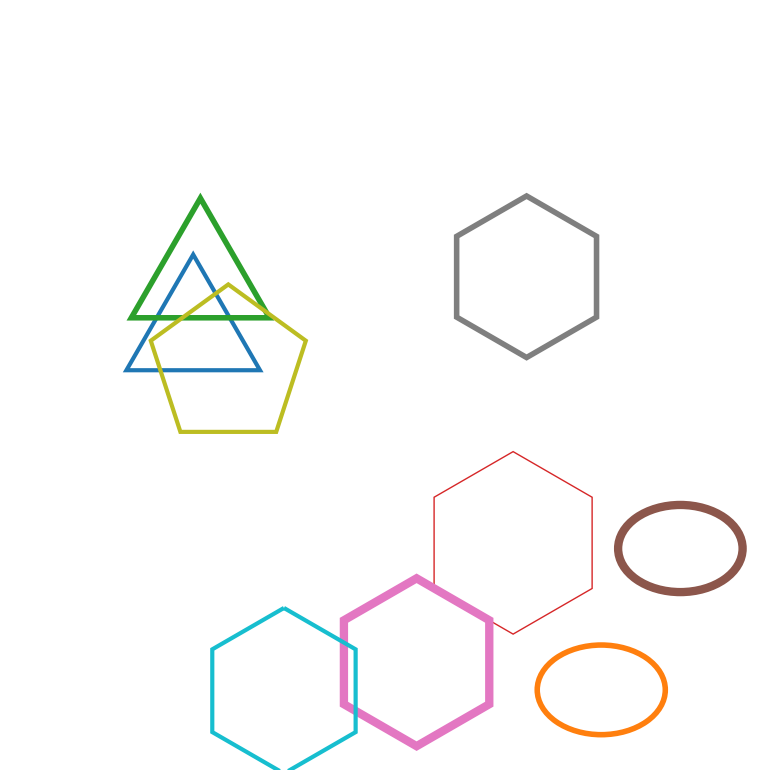[{"shape": "triangle", "thickness": 1.5, "radius": 0.5, "center": [0.251, 0.569]}, {"shape": "oval", "thickness": 2, "radius": 0.42, "center": [0.781, 0.104]}, {"shape": "triangle", "thickness": 2, "radius": 0.52, "center": [0.26, 0.639]}, {"shape": "hexagon", "thickness": 0.5, "radius": 0.59, "center": [0.666, 0.295]}, {"shape": "oval", "thickness": 3, "radius": 0.4, "center": [0.884, 0.288]}, {"shape": "hexagon", "thickness": 3, "radius": 0.54, "center": [0.541, 0.14]}, {"shape": "hexagon", "thickness": 2, "radius": 0.52, "center": [0.684, 0.641]}, {"shape": "pentagon", "thickness": 1.5, "radius": 0.53, "center": [0.297, 0.525]}, {"shape": "hexagon", "thickness": 1.5, "radius": 0.54, "center": [0.369, 0.103]}]